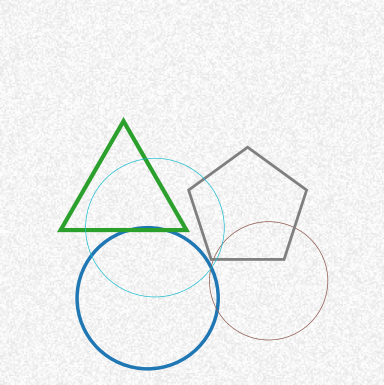[{"shape": "circle", "thickness": 2.5, "radius": 0.92, "center": [0.383, 0.225]}, {"shape": "triangle", "thickness": 3, "radius": 0.94, "center": [0.321, 0.497]}, {"shape": "circle", "thickness": 0.5, "radius": 0.77, "center": [0.698, 0.271]}, {"shape": "pentagon", "thickness": 2, "radius": 0.81, "center": [0.643, 0.456]}, {"shape": "circle", "thickness": 0.5, "radius": 0.9, "center": [0.402, 0.409]}]